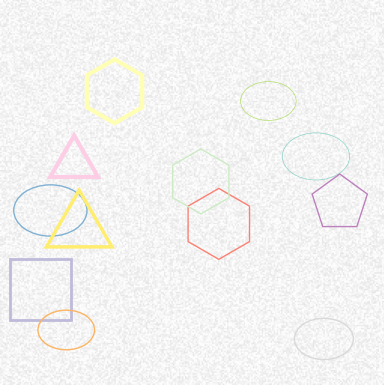[{"shape": "oval", "thickness": 0.5, "radius": 0.44, "center": [0.821, 0.594]}, {"shape": "hexagon", "thickness": 3, "radius": 0.41, "center": [0.298, 0.763]}, {"shape": "square", "thickness": 2, "radius": 0.4, "center": [0.106, 0.247]}, {"shape": "hexagon", "thickness": 1, "radius": 0.46, "center": [0.568, 0.419]}, {"shape": "oval", "thickness": 1, "radius": 0.48, "center": [0.131, 0.453]}, {"shape": "oval", "thickness": 1, "radius": 0.37, "center": [0.172, 0.143]}, {"shape": "oval", "thickness": 0.5, "radius": 0.36, "center": [0.697, 0.738]}, {"shape": "triangle", "thickness": 3, "radius": 0.36, "center": [0.193, 0.576]}, {"shape": "oval", "thickness": 1, "radius": 0.38, "center": [0.841, 0.12]}, {"shape": "pentagon", "thickness": 1, "radius": 0.38, "center": [0.883, 0.473]}, {"shape": "hexagon", "thickness": 1, "radius": 0.42, "center": [0.522, 0.529]}, {"shape": "triangle", "thickness": 2.5, "radius": 0.49, "center": [0.206, 0.408]}]